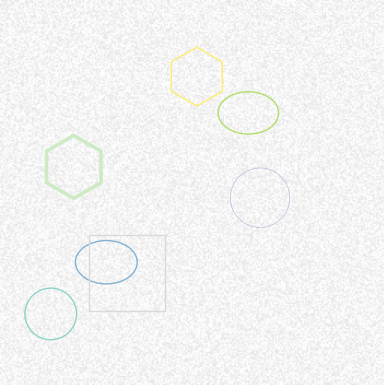[{"shape": "circle", "thickness": 1, "radius": 0.34, "center": [0.132, 0.185]}, {"shape": "circle", "thickness": 0.5, "radius": 0.39, "center": [0.675, 0.486]}, {"shape": "oval", "thickness": 1, "radius": 0.4, "center": [0.276, 0.319]}, {"shape": "oval", "thickness": 1, "radius": 0.39, "center": [0.645, 0.707]}, {"shape": "square", "thickness": 1, "radius": 0.49, "center": [0.331, 0.291]}, {"shape": "hexagon", "thickness": 2.5, "radius": 0.41, "center": [0.192, 0.566]}, {"shape": "hexagon", "thickness": 1, "radius": 0.38, "center": [0.511, 0.801]}]